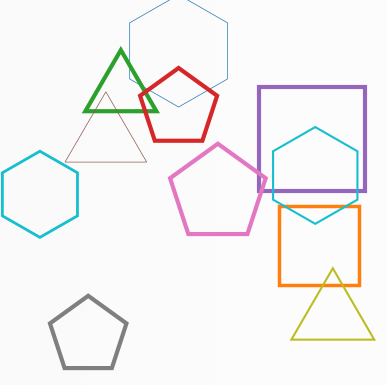[{"shape": "hexagon", "thickness": 0.5, "radius": 0.73, "center": [0.461, 0.868]}, {"shape": "square", "thickness": 2.5, "radius": 0.52, "center": [0.823, 0.362]}, {"shape": "triangle", "thickness": 3, "radius": 0.53, "center": [0.312, 0.764]}, {"shape": "pentagon", "thickness": 3, "radius": 0.52, "center": [0.461, 0.719]}, {"shape": "square", "thickness": 3, "radius": 0.68, "center": [0.805, 0.639]}, {"shape": "triangle", "thickness": 0.5, "radius": 0.61, "center": [0.273, 0.64]}, {"shape": "pentagon", "thickness": 3, "radius": 0.65, "center": [0.562, 0.497]}, {"shape": "pentagon", "thickness": 3, "radius": 0.52, "center": [0.228, 0.128]}, {"shape": "triangle", "thickness": 1.5, "radius": 0.62, "center": [0.859, 0.18]}, {"shape": "hexagon", "thickness": 2, "radius": 0.56, "center": [0.103, 0.495]}, {"shape": "hexagon", "thickness": 1.5, "radius": 0.63, "center": [0.814, 0.544]}]